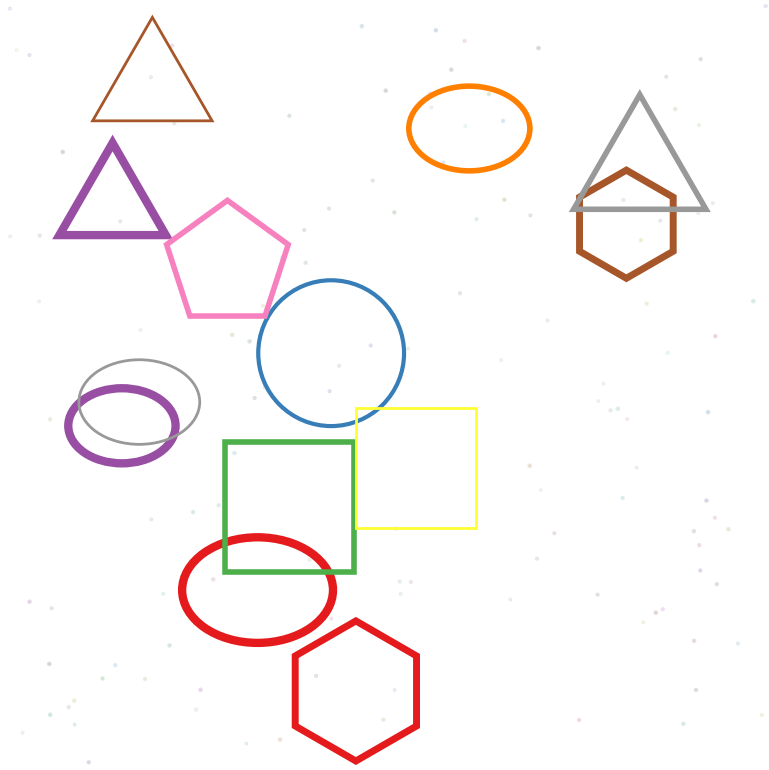[{"shape": "oval", "thickness": 3, "radius": 0.49, "center": [0.334, 0.234]}, {"shape": "hexagon", "thickness": 2.5, "radius": 0.45, "center": [0.462, 0.103]}, {"shape": "circle", "thickness": 1.5, "radius": 0.47, "center": [0.43, 0.541]}, {"shape": "square", "thickness": 2, "radius": 0.42, "center": [0.376, 0.342]}, {"shape": "oval", "thickness": 3, "radius": 0.35, "center": [0.158, 0.447]}, {"shape": "triangle", "thickness": 3, "radius": 0.4, "center": [0.146, 0.735]}, {"shape": "oval", "thickness": 2, "radius": 0.39, "center": [0.61, 0.833]}, {"shape": "square", "thickness": 1, "radius": 0.39, "center": [0.54, 0.392]}, {"shape": "hexagon", "thickness": 2.5, "radius": 0.35, "center": [0.813, 0.709]}, {"shape": "triangle", "thickness": 1, "radius": 0.45, "center": [0.198, 0.888]}, {"shape": "pentagon", "thickness": 2, "radius": 0.42, "center": [0.295, 0.657]}, {"shape": "triangle", "thickness": 2, "radius": 0.5, "center": [0.831, 0.778]}, {"shape": "oval", "thickness": 1, "radius": 0.39, "center": [0.181, 0.478]}]